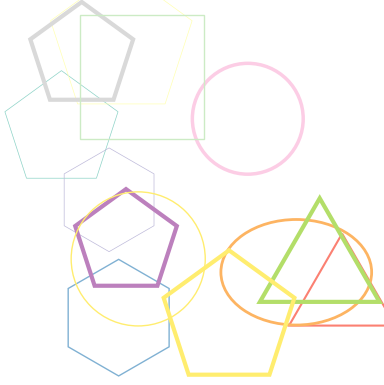[{"shape": "pentagon", "thickness": 0.5, "radius": 0.77, "center": [0.16, 0.662]}, {"shape": "pentagon", "thickness": 0.5, "radius": 0.97, "center": [0.315, 0.886]}, {"shape": "hexagon", "thickness": 0.5, "radius": 0.67, "center": [0.283, 0.481]}, {"shape": "triangle", "thickness": 1.5, "radius": 0.8, "center": [0.889, 0.234]}, {"shape": "hexagon", "thickness": 1, "radius": 0.76, "center": [0.308, 0.175]}, {"shape": "oval", "thickness": 2, "radius": 0.98, "center": [0.77, 0.293]}, {"shape": "triangle", "thickness": 3, "radius": 0.9, "center": [0.83, 0.306]}, {"shape": "circle", "thickness": 2.5, "radius": 0.72, "center": [0.644, 0.692]}, {"shape": "pentagon", "thickness": 3, "radius": 0.7, "center": [0.212, 0.854]}, {"shape": "pentagon", "thickness": 3, "radius": 0.69, "center": [0.327, 0.37]}, {"shape": "square", "thickness": 1, "radius": 0.81, "center": [0.368, 0.8]}, {"shape": "circle", "thickness": 1, "radius": 0.87, "center": [0.359, 0.328]}, {"shape": "pentagon", "thickness": 3, "radius": 0.89, "center": [0.595, 0.171]}]